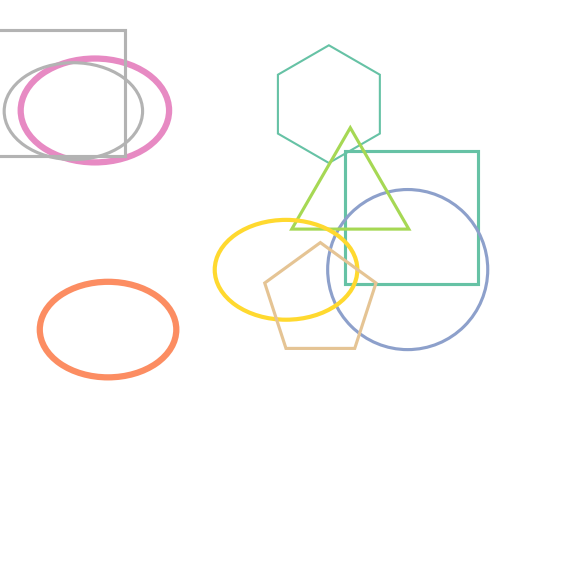[{"shape": "square", "thickness": 1.5, "radius": 0.58, "center": [0.712, 0.623]}, {"shape": "hexagon", "thickness": 1, "radius": 0.51, "center": [0.569, 0.819]}, {"shape": "oval", "thickness": 3, "radius": 0.59, "center": [0.187, 0.428]}, {"shape": "circle", "thickness": 1.5, "radius": 0.69, "center": [0.706, 0.532]}, {"shape": "oval", "thickness": 3, "radius": 0.64, "center": [0.164, 0.808]}, {"shape": "triangle", "thickness": 1.5, "radius": 0.58, "center": [0.607, 0.661]}, {"shape": "oval", "thickness": 2, "radius": 0.62, "center": [0.495, 0.532]}, {"shape": "pentagon", "thickness": 1.5, "radius": 0.51, "center": [0.555, 0.478]}, {"shape": "square", "thickness": 1.5, "radius": 0.55, "center": [0.108, 0.838]}, {"shape": "oval", "thickness": 1.5, "radius": 0.6, "center": [0.127, 0.807]}]